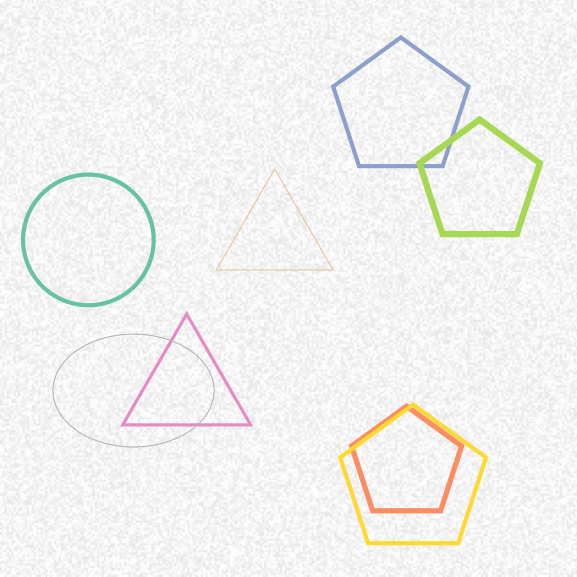[{"shape": "circle", "thickness": 2, "radius": 0.57, "center": [0.153, 0.584]}, {"shape": "pentagon", "thickness": 2.5, "radius": 0.5, "center": [0.704, 0.196]}, {"shape": "pentagon", "thickness": 2, "radius": 0.62, "center": [0.694, 0.811]}, {"shape": "triangle", "thickness": 1.5, "radius": 0.64, "center": [0.323, 0.327]}, {"shape": "pentagon", "thickness": 3, "radius": 0.55, "center": [0.831, 0.683]}, {"shape": "pentagon", "thickness": 2, "radius": 0.66, "center": [0.715, 0.166]}, {"shape": "triangle", "thickness": 0.5, "radius": 0.58, "center": [0.476, 0.59]}, {"shape": "oval", "thickness": 0.5, "radius": 0.7, "center": [0.231, 0.323]}]